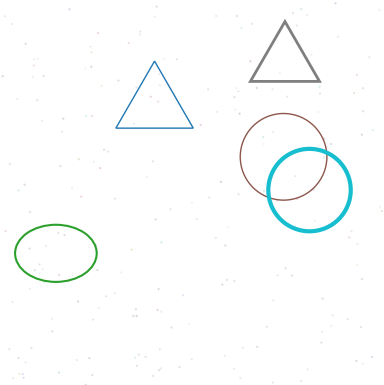[{"shape": "triangle", "thickness": 1, "radius": 0.58, "center": [0.401, 0.725]}, {"shape": "oval", "thickness": 1.5, "radius": 0.53, "center": [0.145, 0.342]}, {"shape": "circle", "thickness": 1, "radius": 0.56, "center": [0.737, 0.593]}, {"shape": "triangle", "thickness": 2, "radius": 0.52, "center": [0.74, 0.84]}, {"shape": "circle", "thickness": 3, "radius": 0.54, "center": [0.804, 0.506]}]